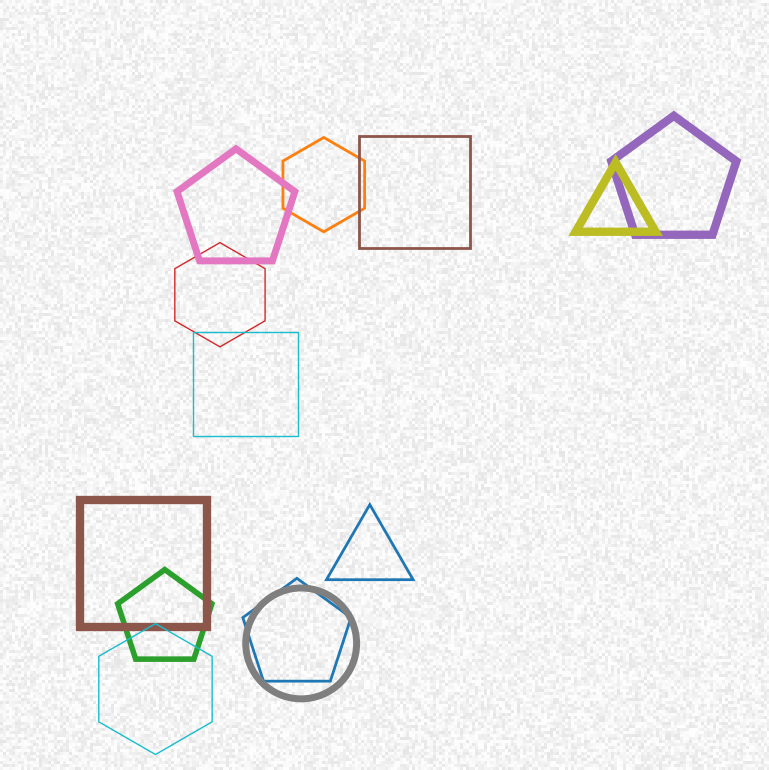[{"shape": "triangle", "thickness": 1, "radius": 0.32, "center": [0.48, 0.28]}, {"shape": "pentagon", "thickness": 1, "radius": 0.37, "center": [0.386, 0.175]}, {"shape": "hexagon", "thickness": 1, "radius": 0.31, "center": [0.42, 0.76]}, {"shape": "pentagon", "thickness": 2, "radius": 0.32, "center": [0.214, 0.196]}, {"shape": "hexagon", "thickness": 0.5, "radius": 0.34, "center": [0.286, 0.617]}, {"shape": "pentagon", "thickness": 3, "radius": 0.43, "center": [0.875, 0.764]}, {"shape": "square", "thickness": 3, "radius": 0.41, "center": [0.186, 0.268]}, {"shape": "square", "thickness": 1, "radius": 0.36, "center": [0.538, 0.751]}, {"shape": "pentagon", "thickness": 2.5, "radius": 0.4, "center": [0.306, 0.726]}, {"shape": "circle", "thickness": 2.5, "radius": 0.36, "center": [0.391, 0.164]}, {"shape": "triangle", "thickness": 3, "radius": 0.3, "center": [0.8, 0.729]}, {"shape": "hexagon", "thickness": 0.5, "radius": 0.43, "center": [0.202, 0.105]}, {"shape": "square", "thickness": 0.5, "radius": 0.34, "center": [0.319, 0.502]}]